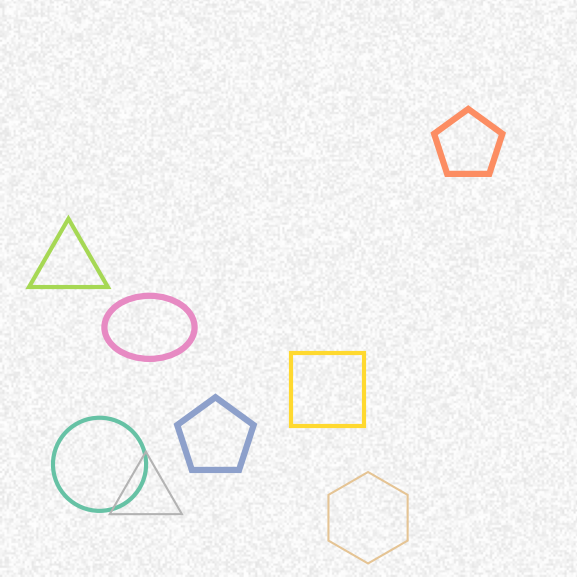[{"shape": "circle", "thickness": 2, "radius": 0.4, "center": [0.172, 0.195]}, {"shape": "pentagon", "thickness": 3, "radius": 0.31, "center": [0.811, 0.748]}, {"shape": "pentagon", "thickness": 3, "radius": 0.35, "center": [0.373, 0.242]}, {"shape": "oval", "thickness": 3, "radius": 0.39, "center": [0.259, 0.432]}, {"shape": "triangle", "thickness": 2, "radius": 0.39, "center": [0.118, 0.542]}, {"shape": "square", "thickness": 2, "radius": 0.32, "center": [0.567, 0.325]}, {"shape": "hexagon", "thickness": 1, "radius": 0.4, "center": [0.637, 0.103]}, {"shape": "triangle", "thickness": 1, "radius": 0.36, "center": [0.253, 0.145]}]